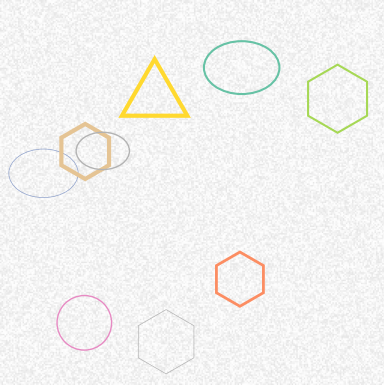[{"shape": "oval", "thickness": 1.5, "radius": 0.49, "center": [0.628, 0.824]}, {"shape": "hexagon", "thickness": 2, "radius": 0.35, "center": [0.623, 0.275]}, {"shape": "oval", "thickness": 0.5, "radius": 0.45, "center": [0.113, 0.55]}, {"shape": "circle", "thickness": 1, "radius": 0.35, "center": [0.219, 0.162]}, {"shape": "hexagon", "thickness": 1.5, "radius": 0.44, "center": [0.877, 0.744]}, {"shape": "triangle", "thickness": 3, "radius": 0.49, "center": [0.402, 0.748]}, {"shape": "hexagon", "thickness": 3, "radius": 0.36, "center": [0.221, 0.607]}, {"shape": "hexagon", "thickness": 0.5, "radius": 0.42, "center": [0.431, 0.112]}, {"shape": "oval", "thickness": 1, "radius": 0.35, "center": [0.267, 0.608]}]